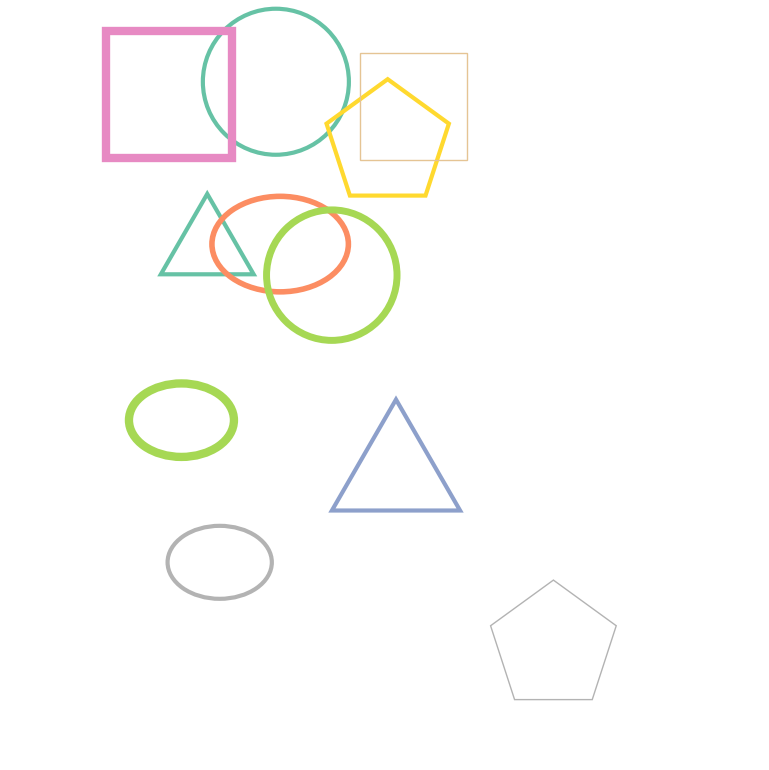[{"shape": "circle", "thickness": 1.5, "radius": 0.47, "center": [0.358, 0.894]}, {"shape": "triangle", "thickness": 1.5, "radius": 0.35, "center": [0.269, 0.679]}, {"shape": "oval", "thickness": 2, "radius": 0.44, "center": [0.364, 0.683]}, {"shape": "triangle", "thickness": 1.5, "radius": 0.48, "center": [0.514, 0.385]}, {"shape": "square", "thickness": 3, "radius": 0.41, "center": [0.219, 0.877]}, {"shape": "circle", "thickness": 2.5, "radius": 0.42, "center": [0.431, 0.643]}, {"shape": "oval", "thickness": 3, "radius": 0.34, "center": [0.236, 0.454]}, {"shape": "pentagon", "thickness": 1.5, "radius": 0.42, "center": [0.504, 0.814]}, {"shape": "square", "thickness": 0.5, "radius": 0.35, "center": [0.537, 0.862]}, {"shape": "pentagon", "thickness": 0.5, "radius": 0.43, "center": [0.719, 0.161]}, {"shape": "oval", "thickness": 1.5, "radius": 0.34, "center": [0.285, 0.27]}]